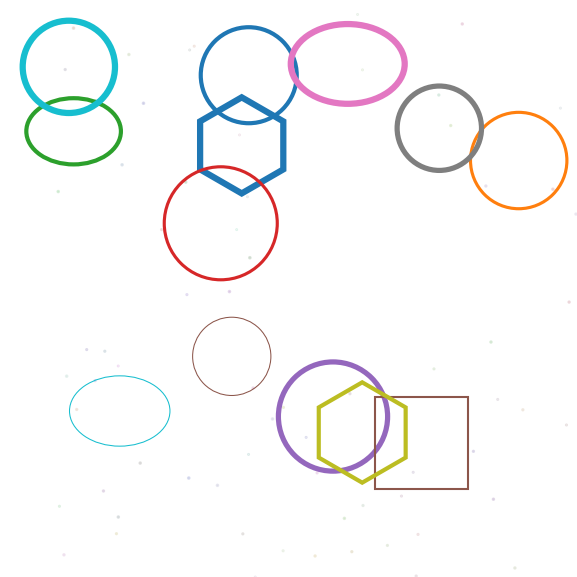[{"shape": "circle", "thickness": 2, "radius": 0.42, "center": [0.431, 0.869]}, {"shape": "hexagon", "thickness": 3, "radius": 0.42, "center": [0.419, 0.747]}, {"shape": "circle", "thickness": 1.5, "radius": 0.42, "center": [0.898, 0.721]}, {"shape": "oval", "thickness": 2, "radius": 0.41, "center": [0.127, 0.772]}, {"shape": "circle", "thickness": 1.5, "radius": 0.49, "center": [0.382, 0.612]}, {"shape": "circle", "thickness": 2.5, "radius": 0.47, "center": [0.577, 0.278]}, {"shape": "square", "thickness": 1, "radius": 0.4, "center": [0.731, 0.232]}, {"shape": "circle", "thickness": 0.5, "radius": 0.34, "center": [0.401, 0.382]}, {"shape": "oval", "thickness": 3, "radius": 0.49, "center": [0.602, 0.888]}, {"shape": "circle", "thickness": 2.5, "radius": 0.37, "center": [0.761, 0.777]}, {"shape": "hexagon", "thickness": 2, "radius": 0.43, "center": [0.627, 0.25]}, {"shape": "oval", "thickness": 0.5, "radius": 0.43, "center": [0.207, 0.287]}, {"shape": "circle", "thickness": 3, "radius": 0.4, "center": [0.119, 0.883]}]